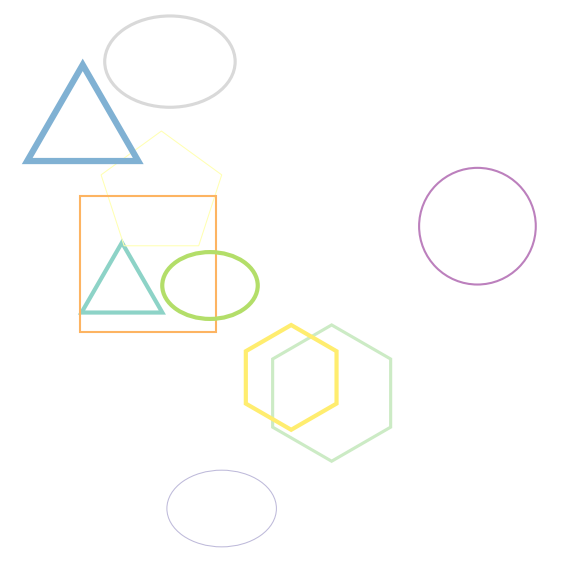[{"shape": "triangle", "thickness": 2, "radius": 0.4, "center": [0.211, 0.498]}, {"shape": "pentagon", "thickness": 0.5, "radius": 0.55, "center": [0.279, 0.662]}, {"shape": "oval", "thickness": 0.5, "radius": 0.47, "center": [0.384, 0.119]}, {"shape": "triangle", "thickness": 3, "radius": 0.56, "center": [0.143, 0.776]}, {"shape": "square", "thickness": 1, "radius": 0.59, "center": [0.257, 0.543]}, {"shape": "oval", "thickness": 2, "radius": 0.41, "center": [0.364, 0.505]}, {"shape": "oval", "thickness": 1.5, "radius": 0.56, "center": [0.294, 0.892]}, {"shape": "circle", "thickness": 1, "radius": 0.51, "center": [0.827, 0.607]}, {"shape": "hexagon", "thickness": 1.5, "radius": 0.59, "center": [0.574, 0.318]}, {"shape": "hexagon", "thickness": 2, "radius": 0.45, "center": [0.504, 0.346]}]